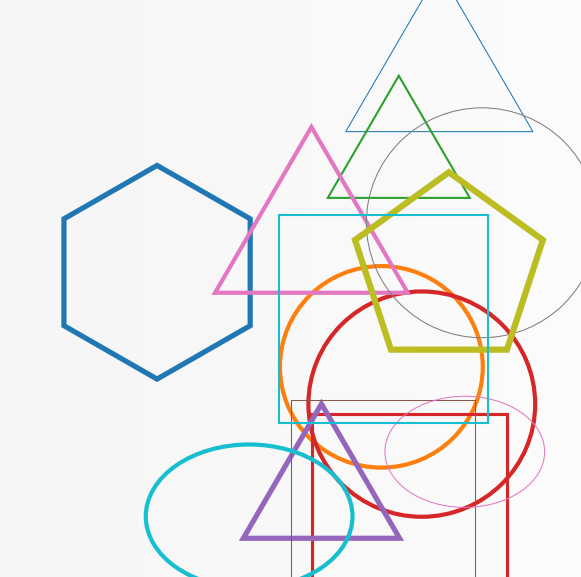[{"shape": "hexagon", "thickness": 2.5, "radius": 0.92, "center": [0.27, 0.528]}, {"shape": "triangle", "thickness": 0.5, "radius": 0.93, "center": [0.756, 0.864]}, {"shape": "circle", "thickness": 2, "radius": 0.87, "center": [0.656, 0.364]}, {"shape": "triangle", "thickness": 1, "radius": 0.71, "center": [0.686, 0.727]}, {"shape": "square", "thickness": 1.5, "radius": 0.84, "center": [0.705, 0.114]}, {"shape": "circle", "thickness": 2, "radius": 0.98, "center": [0.726, 0.299]}, {"shape": "triangle", "thickness": 2.5, "radius": 0.78, "center": [0.553, 0.145]}, {"shape": "square", "thickness": 0.5, "radius": 0.79, "center": [0.659, 0.148]}, {"shape": "triangle", "thickness": 2, "radius": 0.96, "center": [0.536, 0.588]}, {"shape": "oval", "thickness": 0.5, "radius": 0.69, "center": [0.8, 0.217]}, {"shape": "circle", "thickness": 0.5, "radius": 1.0, "center": [0.829, 0.613]}, {"shape": "pentagon", "thickness": 3, "radius": 0.85, "center": [0.772, 0.531]}, {"shape": "oval", "thickness": 2, "radius": 0.89, "center": [0.429, 0.105]}, {"shape": "square", "thickness": 1, "radius": 0.9, "center": [0.66, 0.446]}]